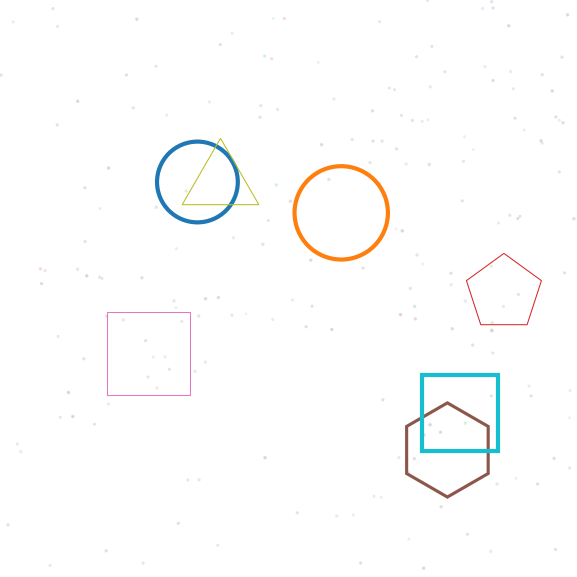[{"shape": "circle", "thickness": 2, "radius": 0.35, "center": [0.342, 0.684]}, {"shape": "circle", "thickness": 2, "radius": 0.4, "center": [0.591, 0.631]}, {"shape": "pentagon", "thickness": 0.5, "radius": 0.34, "center": [0.873, 0.492]}, {"shape": "hexagon", "thickness": 1.5, "radius": 0.41, "center": [0.775, 0.22]}, {"shape": "square", "thickness": 0.5, "radius": 0.36, "center": [0.257, 0.387]}, {"shape": "triangle", "thickness": 0.5, "radius": 0.38, "center": [0.382, 0.683]}, {"shape": "square", "thickness": 2, "radius": 0.33, "center": [0.797, 0.284]}]